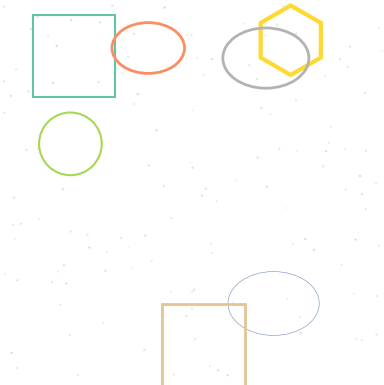[{"shape": "square", "thickness": 1.5, "radius": 0.53, "center": [0.192, 0.853]}, {"shape": "oval", "thickness": 2, "radius": 0.47, "center": [0.385, 0.875]}, {"shape": "oval", "thickness": 0.5, "radius": 0.59, "center": [0.711, 0.212]}, {"shape": "circle", "thickness": 1.5, "radius": 0.41, "center": [0.183, 0.626]}, {"shape": "hexagon", "thickness": 3, "radius": 0.45, "center": [0.755, 0.896]}, {"shape": "square", "thickness": 2, "radius": 0.54, "center": [0.529, 0.102]}, {"shape": "oval", "thickness": 2, "radius": 0.56, "center": [0.691, 0.849]}]